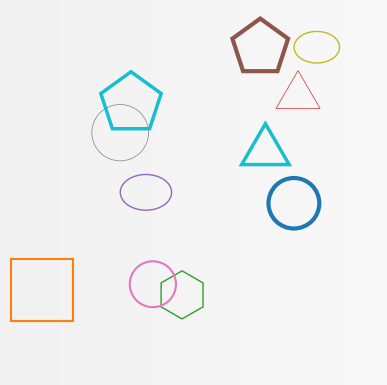[{"shape": "circle", "thickness": 3, "radius": 0.33, "center": [0.758, 0.472]}, {"shape": "square", "thickness": 1.5, "radius": 0.4, "center": [0.109, 0.246]}, {"shape": "hexagon", "thickness": 1, "radius": 0.31, "center": [0.47, 0.234]}, {"shape": "triangle", "thickness": 0.5, "radius": 0.33, "center": [0.769, 0.751]}, {"shape": "oval", "thickness": 1, "radius": 0.33, "center": [0.377, 0.5]}, {"shape": "pentagon", "thickness": 3, "radius": 0.38, "center": [0.672, 0.876]}, {"shape": "circle", "thickness": 1.5, "radius": 0.3, "center": [0.394, 0.262]}, {"shape": "circle", "thickness": 0.5, "radius": 0.37, "center": [0.31, 0.655]}, {"shape": "oval", "thickness": 1, "radius": 0.29, "center": [0.818, 0.877]}, {"shape": "pentagon", "thickness": 2.5, "radius": 0.41, "center": [0.338, 0.732]}, {"shape": "triangle", "thickness": 2.5, "radius": 0.35, "center": [0.685, 0.608]}]